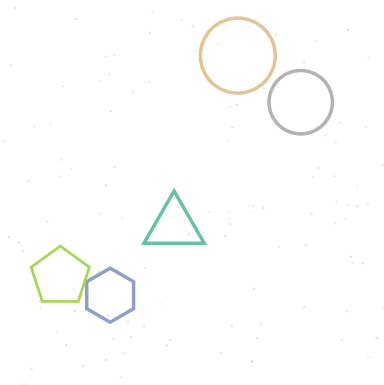[{"shape": "triangle", "thickness": 2.5, "radius": 0.45, "center": [0.452, 0.413]}, {"shape": "hexagon", "thickness": 2.5, "radius": 0.35, "center": [0.286, 0.233]}, {"shape": "pentagon", "thickness": 2, "radius": 0.4, "center": [0.157, 0.281]}, {"shape": "circle", "thickness": 2.5, "radius": 0.49, "center": [0.618, 0.856]}, {"shape": "circle", "thickness": 2.5, "radius": 0.41, "center": [0.781, 0.735]}]